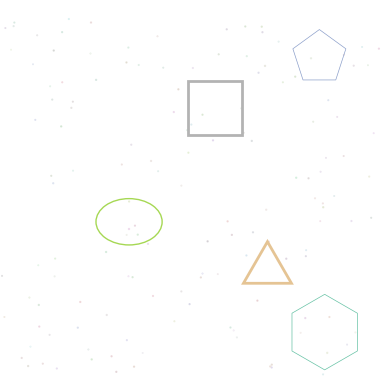[{"shape": "hexagon", "thickness": 0.5, "radius": 0.49, "center": [0.843, 0.137]}, {"shape": "pentagon", "thickness": 0.5, "radius": 0.36, "center": [0.83, 0.851]}, {"shape": "oval", "thickness": 1, "radius": 0.43, "center": [0.335, 0.424]}, {"shape": "triangle", "thickness": 2, "radius": 0.36, "center": [0.695, 0.3]}, {"shape": "square", "thickness": 2, "radius": 0.35, "center": [0.559, 0.72]}]